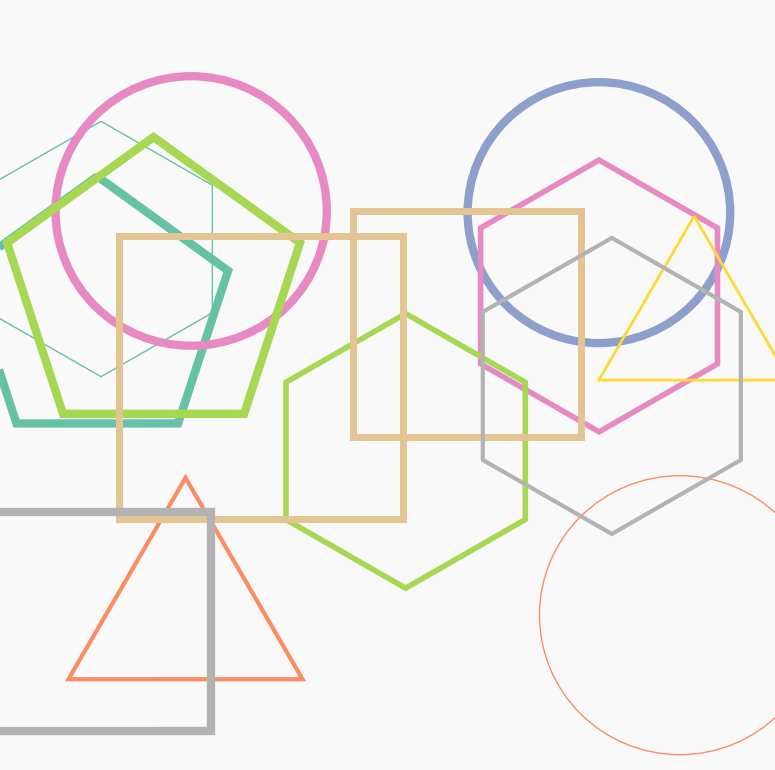[{"shape": "pentagon", "thickness": 3, "radius": 0.89, "center": [0.126, 0.594]}, {"shape": "hexagon", "thickness": 0.5, "radius": 0.83, "center": [0.13, 0.677]}, {"shape": "triangle", "thickness": 1.5, "radius": 0.87, "center": [0.239, 0.205]}, {"shape": "circle", "thickness": 0.5, "radius": 0.91, "center": [0.877, 0.201]}, {"shape": "circle", "thickness": 3, "radius": 0.85, "center": [0.773, 0.724]}, {"shape": "circle", "thickness": 3, "radius": 0.88, "center": [0.247, 0.726]}, {"shape": "hexagon", "thickness": 2, "radius": 0.88, "center": [0.773, 0.616]}, {"shape": "hexagon", "thickness": 2, "radius": 0.89, "center": [0.523, 0.414]}, {"shape": "pentagon", "thickness": 3, "radius": 0.99, "center": [0.198, 0.623]}, {"shape": "triangle", "thickness": 1, "radius": 0.71, "center": [0.896, 0.577]}, {"shape": "square", "thickness": 2.5, "radius": 0.92, "center": [0.337, 0.509]}, {"shape": "square", "thickness": 2.5, "radius": 0.74, "center": [0.603, 0.579]}, {"shape": "hexagon", "thickness": 1.5, "radius": 0.96, "center": [0.789, 0.499]}, {"shape": "square", "thickness": 3, "radius": 0.71, "center": [0.131, 0.193]}]